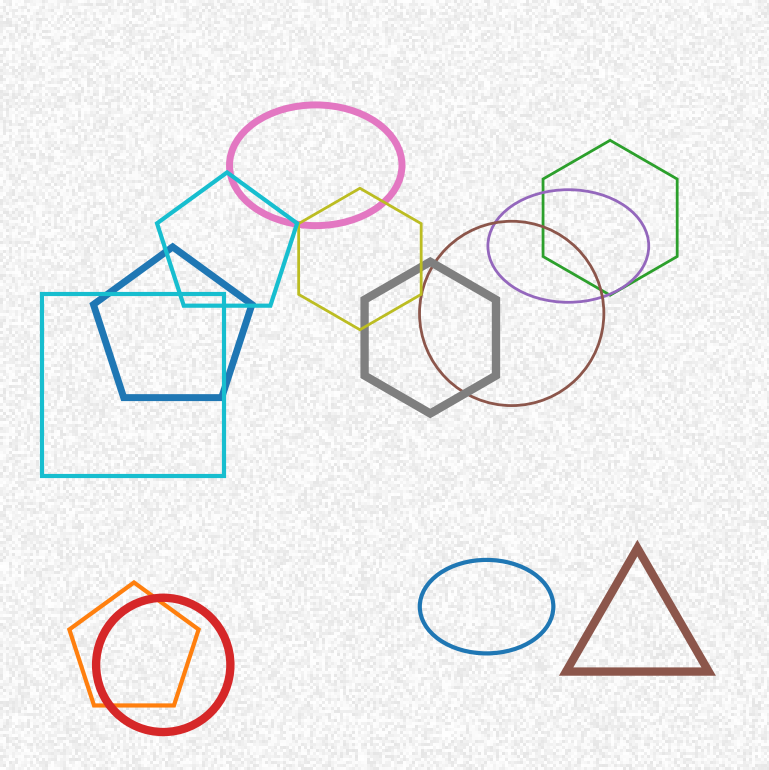[{"shape": "pentagon", "thickness": 2.5, "radius": 0.54, "center": [0.224, 0.571]}, {"shape": "oval", "thickness": 1.5, "radius": 0.43, "center": [0.632, 0.212]}, {"shape": "pentagon", "thickness": 1.5, "radius": 0.44, "center": [0.174, 0.155]}, {"shape": "hexagon", "thickness": 1, "radius": 0.5, "center": [0.792, 0.717]}, {"shape": "circle", "thickness": 3, "radius": 0.44, "center": [0.212, 0.136]}, {"shape": "oval", "thickness": 1, "radius": 0.52, "center": [0.738, 0.681]}, {"shape": "triangle", "thickness": 3, "radius": 0.53, "center": [0.828, 0.181]}, {"shape": "circle", "thickness": 1, "radius": 0.6, "center": [0.665, 0.593]}, {"shape": "oval", "thickness": 2.5, "radius": 0.56, "center": [0.41, 0.785]}, {"shape": "hexagon", "thickness": 3, "radius": 0.49, "center": [0.559, 0.562]}, {"shape": "hexagon", "thickness": 1, "radius": 0.46, "center": [0.467, 0.664]}, {"shape": "square", "thickness": 1.5, "radius": 0.59, "center": [0.173, 0.501]}, {"shape": "pentagon", "thickness": 1.5, "radius": 0.48, "center": [0.295, 0.68]}]